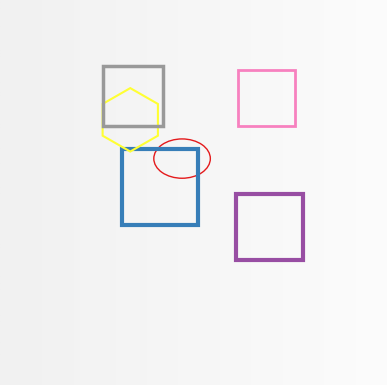[{"shape": "oval", "thickness": 1, "radius": 0.36, "center": [0.47, 0.588]}, {"shape": "square", "thickness": 3, "radius": 0.49, "center": [0.412, 0.514]}, {"shape": "square", "thickness": 3, "radius": 0.43, "center": [0.695, 0.411]}, {"shape": "hexagon", "thickness": 1.5, "radius": 0.41, "center": [0.336, 0.689]}, {"shape": "square", "thickness": 2, "radius": 0.36, "center": [0.687, 0.745]}, {"shape": "square", "thickness": 2.5, "radius": 0.39, "center": [0.342, 0.751]}]